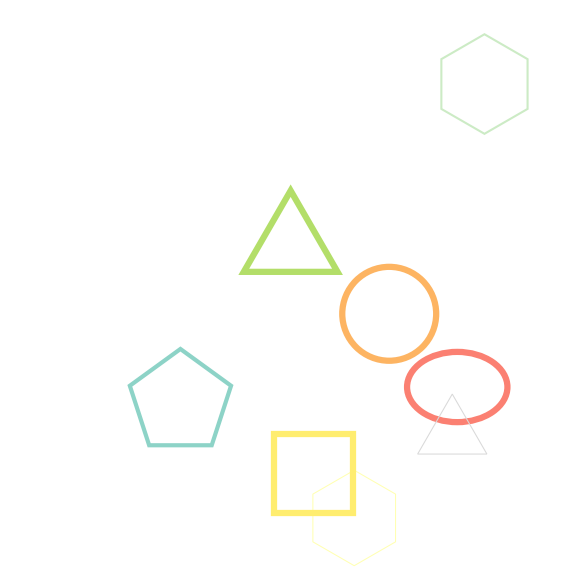[{"shape": "pentagon", "thickness": 2, "radius": 0.46, "center": [0.312, 0.303]}, {"shape": "hexagon", "thickness": 0.5, "radius": 0.41, "center": [0.613, 0.102]}, {"shape": "oval", "thickness": 3, "radius": 0.43, "center": [0.792, 0.329]}, {"shape": "circle", "thickness": 3, "radius": 0.41, "center": [0.674, 0.456]}, {"shape": "triangle", "thickness": 3, "radius": 0.47, "center": [0.503, 0.575]}, {"shape": "triangle", "thickness": 0.5, "radius": 0.35, "center": [0.783, 0.248]}, {"shape": "hexagon", "thickness": 1, "radius": 0.43, "center": [0.839, 0.854]}, {"shape": "square", "thickness": 3, "radius": 0.34, "center": [0.543, 0.179]}]